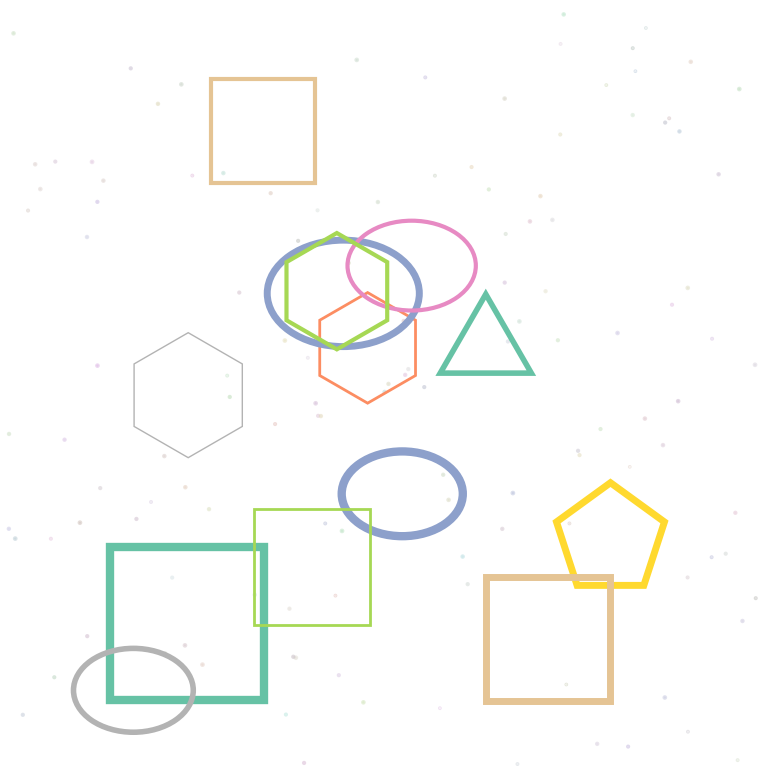[{"shape": "square", "thickness": 3, "radius": 0.5, "center": [0.243, 0.191]}, {"shape": "triangle", "thickness": 2, "radius": 0.34, "center": [0.631, 0.55]}, {"shape": "hexagon", "thickness": 1, "radius": 0.36, "center": [0.477, 0.548]}, {"shape": "oval", "thickness": 3, "radius": 0.39, "center": [0.522, 0.359]}, {"shape": "oval", "thickness": 2.5, "radius": 0.49, "center": [0.446, 0.619]}, {"shape": "oval", "thickness": 1.5, "radius": 0.42, "center": [0.535, 0.655]}, {"shape": "square", "thickness": 1, "radius": 0.38, "center": [0.406, 0.263]}, {"shape": "hexagon", "thickness": 1.5, "radius": 0.38, "center": [0.437, 0.622]}, {"shape": "pentagon", "thickness": 2.5, "radius": 0.37, "center": [0.793, 0.299]}, {"shape": "square", "thickness": 2.5, "radius": 0.4, "center": [0.711, 0.17]}, {"shape": "square", "thickness": 1.5, "radius": 0.34, "center": [0.342, 0.83]}, {"shape": "oval", "thickness": 2, "radius": 0.39, "center": [0.173, 0.104]}, {"shape": "hexagon", "thickness": 0.5, "radius": 0.41, "center": [0.244, 0.487]}]